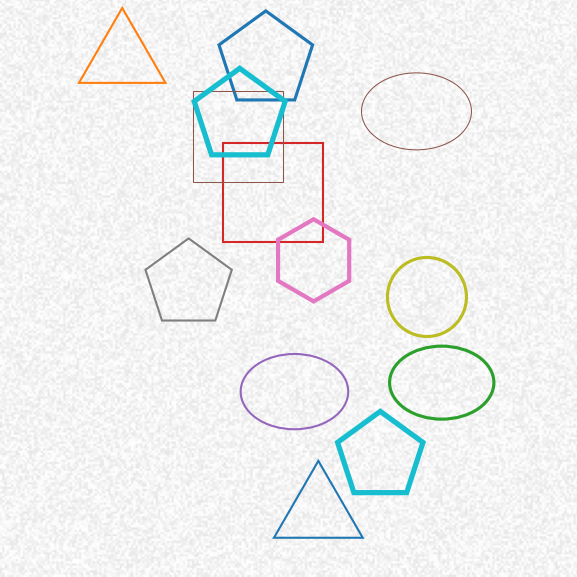[{"shape": "triangle", "thickness": 1, "radius": 0.44, "center": [0.551, 0.112]}, {"shape": "pentagon", "thickness": 1.5, "radius": 0.43, "center": [0.46, 0.895]}, {"shape": "triangle", "thickness": 1, "radius": 0.43, "center": [0.212, 0.899]}, {"shape": "oval", "thickness": 1.5, "radius": 0.45, "center": [0.765, 0.337]}, {"shape": "square", "thickness": 1, "radius": 0.43, "center": [0.473, 0.666]}, {"shape": "oval", "thickness": 1, "radius": 0.47, "center": [0.51, 0.321]}, {"shape": "square", "thickness": 0.5, "radius": 0.39, "center": [0.412, 0.763]}, {"shape": "oval", "thickness": 0.5, "radius": 0.48, "center": [0.721, 0.806]}, {"shape": "hexagon", "thickness": 2, "radius": 0.36, "center": [0.543, 0.548]}, {"shape": "pentagon", "thickness": 1, "radius": 0.39, "center": [0.327, 0.508]}, {"shape": "circle", "thickness": 1.5, "radius": 0.34, "center": [0.739, 0.485]}, {"shape": "pentagon", "thickness": 2.5, "radius": 0.39, "center": [0.658, 0.209]}, {"shape": "pentagon", "thickness": 2.5, "radius": 0.41, "center": [0.415, 0.798]}]